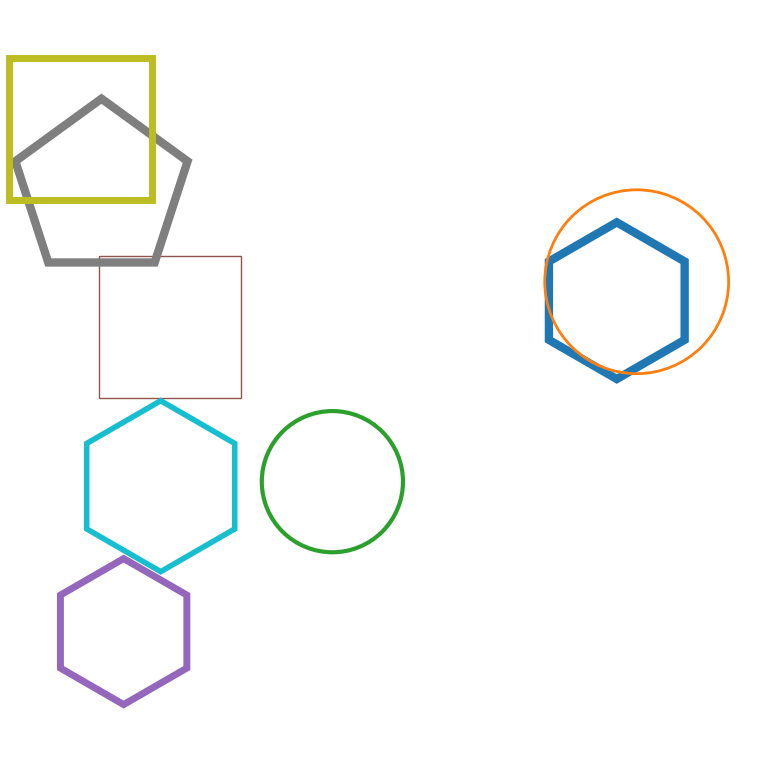[{"shape": "hexagon", "thickness": 3, "radius": 0.51, "center": [0.801, 0.61]}, {"shape": "circle", "thickness": 1, "radius": 0.6, "center": [0.827, 0.634]}, {"shape": "circle", "thickness": 1.5, "radius": 0.46, "center": [0.432, 0.374]}, {"shape": "hexagon", "thickness": 2.5, "radius": 0.47, "center": [0.161, 0.18]}, {"shape": "square", "thickness": 0.5, "radius": 0.46, "center": [0.22, 0.575]}, {"shape": "pentagon", "thickness": 3, "radius": 0.59, "center": [0.132, 0.754]}, {"shape": "square", "thickness": 2.5, "radius": 0.46, "center": [0.105, 0.833]}, {"shape": "hexagon", "thickness": 2, "radius": 0.55, "center": [0.209, 0.369]}]